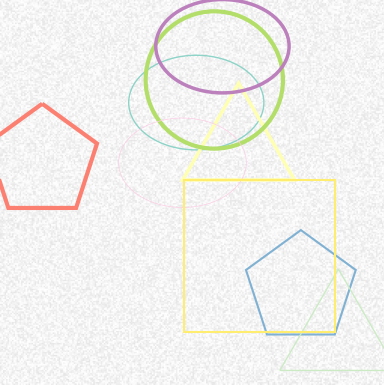[{"shape": "oval", "thickness": 1, "radius": 0.88, "center": [0.51, 0.734]}, {"shape": "triangle", "thickness": 2.5, "radius": 0.84, "center": [0.62, 0.616]}, {"shape": "pentagon", "thickness": 3, "radius": 0.75, "center": [0.11, 0.581]}, {"shape": "pentagon", "thickness": 1.5, "radius": 0.75, "center": [0.781, 0.252]}, {"shape": "circle", "thickness": 3, "radius": 0.89, "center": [0.557, 0.792]}, {"shape": "oval", "thickness": 0.5, "radius": 0.83, "center": [0.474, 0.577]}, {"shape": "oval", "thickness": 2.5, "radius": 0.87, "center": [0.578, 0.88]}, {"shape": "triangle", "thickness": 1, "radius": 0.88, "center": [0.879, 0.126]}, {"shape": "square", "thickness": 1.5, "radius": 0.98, "center": [0.673, 0.335]}]